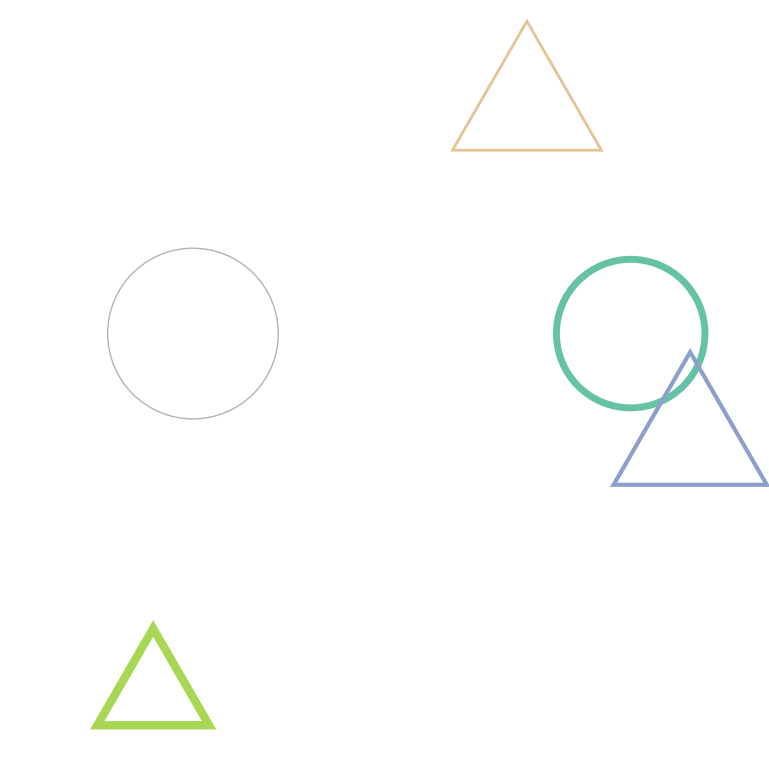[{"shape": "circle", "thickness": 2.5, "radius": 0.48, "center": [0.819, 0.567]}, {"shape": "triangle", "thickness": 1.5, "radius": 0.57, "center": [0.896, 0.428]}, {"shape": "triangle", "thickness": 3, "radius": 0.42, "center": [0.199, 0.1]}, {"shape": "triangle", "thickness": 1, "radius": 0.56, "center": [0.684, 0.861]}, {"shape": "circle", "thickness": 0.5, "radius": 0.55, "center": [0.251, 0.567]}]